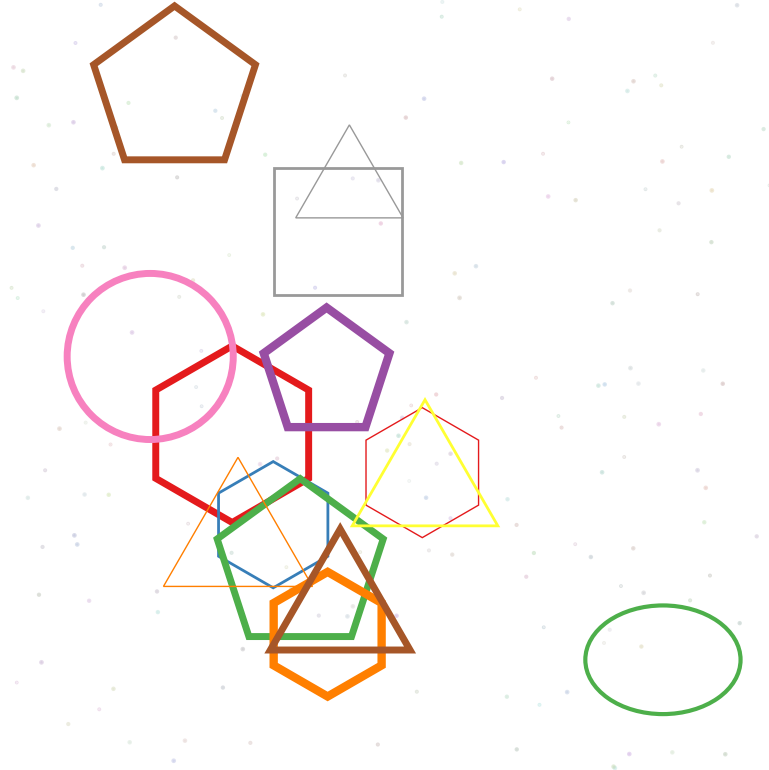[{"shape": "hexagon", "thickness": 2.5, "radius": 0.57, "center": [0.302, 0.436]}, {"shape": "hexagon", "thickness": 0.5, "radius": 0.42, "center": [0.548, 0.386]}, {"shape": "hexagon", "thickness": 1, "radius": 0.41, "center": [0.355, 0.319]}, {"shape": "pentagon", "thickness": 2.5, "radius": 0.57, "center": [0.39, 0.265]}, {"shape": "oval", "thickness": 1.5, "radius": 0.5, "center": [0.861, 0.143]}, {"shape": "pentagon", "thickness": 3, "radius": 0.43, "center": [0.424, 0.515]}, {"shape": "hexagon", "thickness": 3, "radius": 0.4, "center": [0.426, 0.176]}, {"shape": "triangle", "thickness": 0.5, "radius": 0.56, "center": [0.309, 0.294]}, {"shape": "triangle", "thickness": 1, "radius": 0.55, "center": [0.552, 0.372]}, {"shape": "pentagon", "thickness": 2.5, "radius": 0.55, "center": [0.227, 0.882]}, {"shape": "triangle", "thickness": 2.5, "radius": 0.52, "center": [0.442, 0.208]}, {"shape": "circle", "thickness": 2.5, "radius": 0.54, "center": [0.195, 0.537]}, {"shape": "triangle", "thickness": 0.5, "radius": 0.4, "center": [0.454, 0.757]}, {"shape": "square", "thickness": 1, "radius": 0.41, "center": [0.439, 0.699]}]